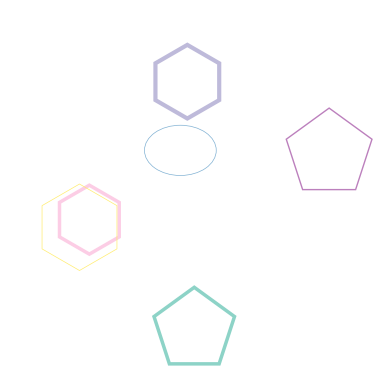[{"shape": "pentagon", "thickness": 2.5, "radius": 0.55, "center": [0.505, 0.144]}, {"shape": "hexagon", "thickness": 3, "radius": 0.48, "center": [0.487, 0.788]}, {"shape": "oval", "thickness": 0.5, "radius": 0.47, "center": [0.468, 0.609]}, {"shape": "hexagon", "thickness": 2.5, "radius": 0.45, "center": [0.232, 0.429]}, {"shape": "pentagon", "thickness": 1, "radius": 0.59, "center": [0.855, 0.602]}, {"shape": "hexagon", "thickness": 0.5, "radius": 0.56, "center": [0.206, 0.41]}]